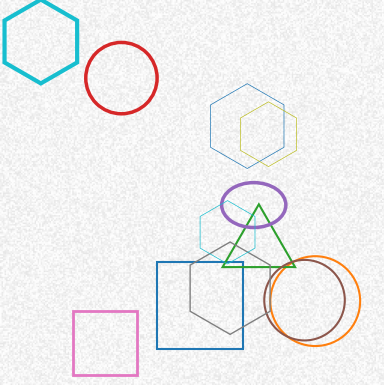[{"shape": "square", "thickness": 1.5, "radius": 0.56, "center": [0.519, 0.207]}, {"shape": "hexagon", "thickness": 0.5, "radius": 0.55, "center": [0.642, 0.673]}, {"shape": "circle", "thickness": 1.5, "radius": 0.58, "center": [0.819, 0.218]}, {"shape": "triangle", "thickness": 1.5, "radius": 0.54, "center": [0.672, 0.361]}, {"shape": "circle", "thickness": 2.5, "radius": 0.46, "center": [0.315, 0.797]}, {"shape": "oval", "thickness": 2.5, "radius": 0.42, "center": [0.659, 0.467]}, {"shape": "circle", "thickness": 1.5, "radius": 0.52, "center": [0.791, 0.22]}, {"shape": "square", "thickness": 2, "radius": 0.42, "center": [0.273, 0.11]}, {"shape": "hexagon", "thickness": 1, "radius": 0.6, "center": [0.598, 0.251]}, {"shape": "hexagon", "thickness": 0.5, "radius": 0.42, "center": [0.697, 0.651]}, {"shape": "hexagon", "thickness": 3, "radius": 0.54, "center": [0.106, 0.892]}, {"shape": "hexagon", "thickness": 0.5, "radius": 0.41, "center": [0.591, 0.397]}]